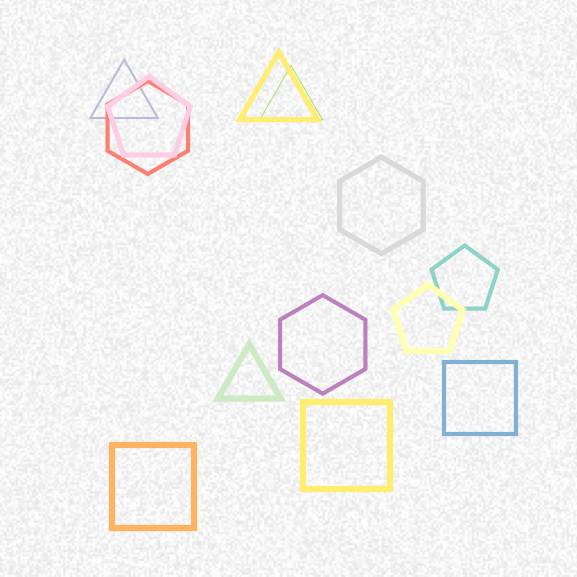[{"shape": "pentagon", "thickness": 2, "radius": 0.3, "center": [0.805, 0.514]}, {"shape": "pentagon", "thickness": 3, "radius": 0.32, "center": [0.741, 0.443]}, {"shape": "triangle", "thickness": 1, "radius": 0.34, "center": [0.215, 0.829]}, {"shape": "hexagon", "thickness": 2, "radius": 0.4, "center": [0.256, 0.778]}, {"shape": "square", "thickness": 2, "radius": 0.31, "center": [0.831, 0.309]}, {"shape": "square", "thickness": 3, "radius": 0.36, "center": [0.265, 0.157]}, {"shape": "triangle", "thickness": 0.5, "radius": 0.31, "center": [0.504, 0.823]}, {"shape": "pentagon", "thickness": 2.5, "radius": 0.38, "center": [0.258, 0.792]}, {"shape": "hexagon", "thickness": 2.5, "radius": 0.42, "center": [0.661, 0.643]}, {"shape": "hexagon", "thickness": 2, "radius": 0.43, "center": [0.559, 0.403]}, {"shape": "triangle", "thickness": 3, "radius": 0.31, "center": [0.432, 0.34]}, {"shape": "triangle", "thickness": 2.5, "radius": 0.39, "center": [0.483, 0.831]}, {"shape": "square", "thickness": 3, "radius": 0.38, "center": [0.601, 0.228]}]